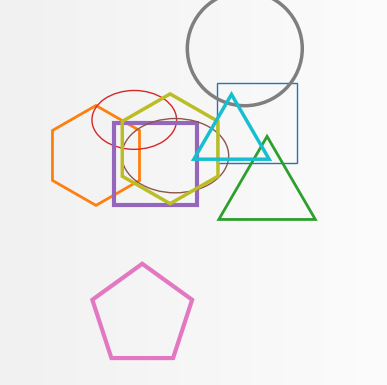[{"shape": "square", "thickness": 1, "radius": 0.52, "center": [0.662, 0.68]}, {"shape": "hexagon", "thickness": 2, "radius": 0.65, "center": [0.248, 0.596]}, {"shape": "triangle", "thickness": 2, "radius": 0.72, "center": [0.689, 0.502]}, {"shape": "oval", "thickness": 1, "radius": 0.55, "center": [0.347, 0.689]}, {"shape": "square", "thickness": 3, "radius": 0.53, "center": [0.402, 0.573]}, {"shape": "oval", "thickness": 1, "radius": 0.69, "center": [0.452, 0.596]}, {"shape": "pentagon", "thickness": 3, "radius": 0.68, "center": [0.367, 0.18]}, {"shape": "circle", "thickness": 2.5, "radius": 0.74, "center": [0.632, 0.874]}, {"shape": "hexagon", "thickness": 2.5, "radius": 0.71, "center": [0.439, 0.614]}, {"shape": "triangle", "thickness": 2.5, "radius": 0.56, "center": [0.597, 0.643]}]